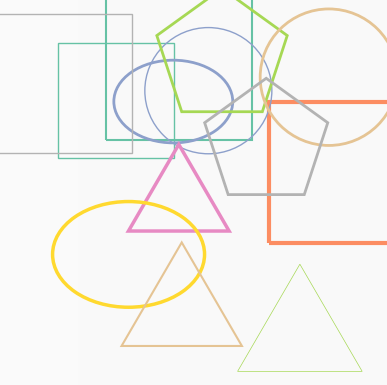[{"shape": "square", "thickness": 1.5, "radius": 0.94, "center": [0.462, 0.826]}, {"shape": "square", "thickness": 1, "radius": 0.75, "center": [0.3, 0.739]}, {"shape": "square", "thickness": 3, "radius": 0.91, "center": [0.876, 0.552]}, {"shape": "oval", "thickness": 2, "radius": 0.77, "center": [0.447, 0.736]}, {"shape": "circle", "thickness": 1, "radius": 0.82, "center": [0.538, 0.764]}, {"shape": "triangle", "thickness": 2.5, "radius": 0.75, "center": [0.461, 0.475]}, {"shape": "pentagon", "thickness": 2, "radius": 0.88, "center": [0.573, 0.853]}, {"shape": "triangle", "thickness": 0.5, "radius": 0.93, "center": [0.774, 0.128]}, {"shape": "oval", "thickness": 2.5, "radius": 0.98, "center": [0.332, 0.339]}, {"shape": "circle", "thickness": 2, "radius": 0.89, "center": [0.849, 0.8]}, {"shape": "triangle", "thickness": 1.5, "radius": 0.9, "center": [0.469, 0.191]}, {"shape": "square", "thickness": 1, "radius": 0.9, "center": [0.159, 0.784]}, {"shape": "pentagon", "thickness": 2, "radius": 0.84, "center": [0.687, 0.63]}]